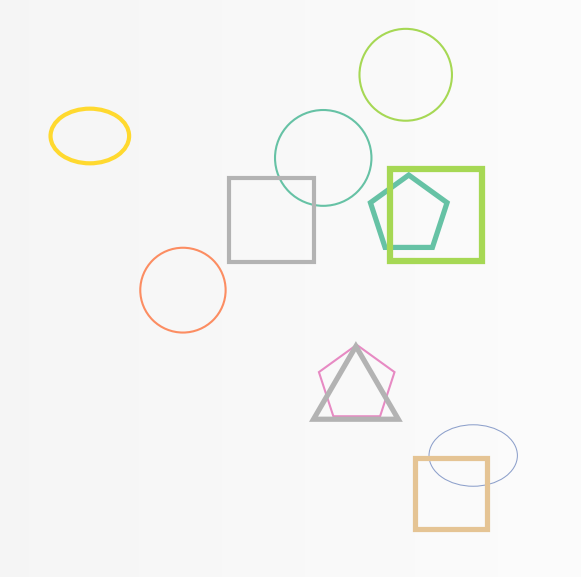[{"shape": "pentagon", "thickness": 2.5, "radius": 0.35, "center": [0.703, 0.627]}, {"shape": "circle", "thickness": 1, "radius": 0.41, "center": [0.556, 0.726]}, {"shape": "circle", "thickness": 1, "radius": 0.37, "center": [0.315, 0.497]}, {"shape": "oval", "thickness": 0.5, "radius": 0.38, "center": [0.814, 0.21]}, {"shape": "pentagon", "thickness": 1, "radius": 0.34, "center": [0.614, 0.334]}, {"shape": "square", "thickness": 3, "radius": 0.4, "center": [0.75, 0.627]}, {"shape": "circle", "thickness": 1, "radius": 0.4, "center": [0.698, 0.87]}, {"shape": "oval", "thickness": 2, "radius": 0.34, "center": [0.155, 0.764]}, {"shape": "square", "thickness": 2.5, "radius": 0.31, "center": [0.776, 0.145]}, {"shape": "triangle", "thickness": 2.5, "radius": 0.42, "center": [0.612, 0.315]}, {"shape": "square", "thickness": 2, "radius": 0.36, "center": [0.467, 0.619]}]